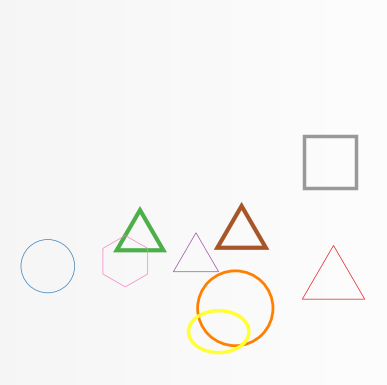[{"shape": "triangle", "thickness": 0.5, "radius": 0.47, "center": [0.861, 0.269]}, {"shape": "circle", "thickness": 0.5, "radius": 0.35, "center": [0.123, 0.309]}, {"shape": "triangle", "thickness": 3, "radius": 0.35, "center": [0.361, 0.385]}, {"shape": "triangle", "thickness": 0.5, "radius": 0.34, "center": [0.506, 0.328]}, {"shape": "circle", "thickness": 2, "radius": 0.49, "center": [0.607, 0.199]}, {"shape": "oval", "thickness": 2.5, "radius": 0.39, "center": [0.564, 0.139]}, {"shape": "triangle", "thickness": 3, "radius": 0.36, "center": [0.623, 0.393]}, {"shape": "hexagon", "thickness": 0.5, "radius": 0.33, "center": [0.323, 0.322]}, {"shape": "square", "thickness": 2.5, "radius": 0.33, "center": [0.851, 0.579]}]